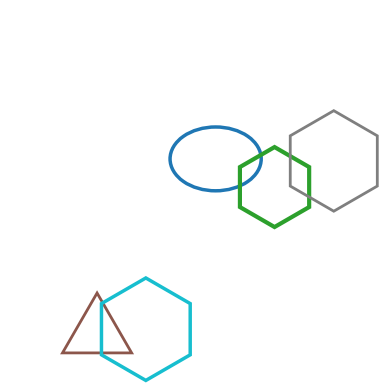[{"shape": "oval", "thickness": 2.5, "radius": 0.59, "center": [0.56, 0.587]}, {"shape": "hexagon", "thickness": 3, "radius": 0.52, "center": [0.713, 0.514]}, {"shape": "triangle", "thickness": 2, "radius": 0.52, "center": [0.252, 0.135]}, {"shape": "hexagon", "thickness": 2, "radius": 0.65, "center": [0.867, 0.582]}, {"shape": "hexagon", "thickness": 2.5, "radius": 0.67, "center": [0.379, 0.145]}]